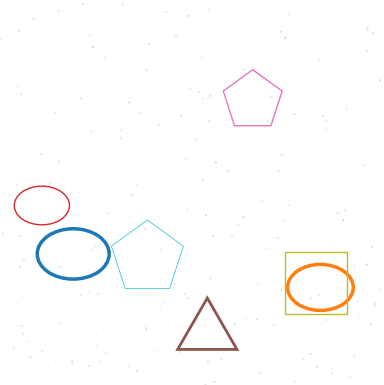[{"shape": "oval", "thickness": 2.5, "radius": 0.47, "center": [0.19, 0.34]}, {"shape": "oval", "thickness": 2.5, "radius": 0.43, "center": [0.832, 0.253]}, {"shape": "oval", "thickness": 1, "radius": 0.36, "center": [0.109, 0.466]}, {"shape": "triangle", "thickness": 2, "radius": 0.44, "center": [0.538, 0.137]}, {"shape": "pentagon", "thickness": 1, "radius": 0.4, "center": [0.656, 0.739]}, {"shape": "square", "thickness": 1, "radius": 0.4, "center": [0.821, 0.266]}, {"shape": "pentagon", "thickness": 0.5, "radius": 0.49, "center": [0.383, 0.33]}]